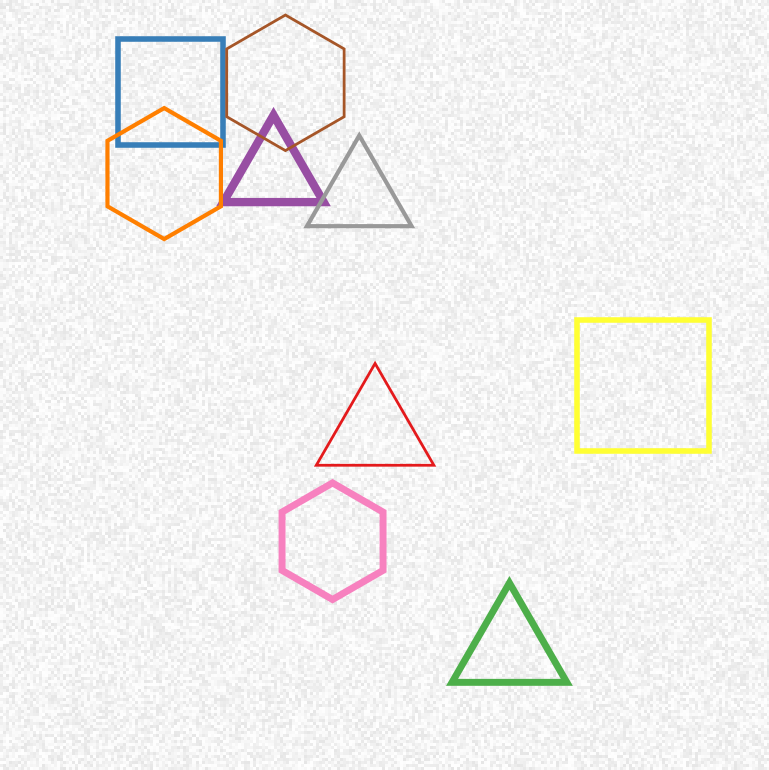[{"shape": "triangle", "thickness": 1, "radius": 0.44, "center": [0.487, 0.44]}, {"shape": "square", "thickness": 2, "radius": 0.34, "center": [0.222, 0.881]}, {"shape": "triangle", "thickness": 2.5, "radius": 0.43, "center": [0.662, 0.157]}, {"shape": "triangle", "thickness": 3, "radius": 0.38, "center": [0.355, 0.775]}, {"shape": "hexagon", "thickness": 1.5, "radius": 0.43, "center": [0.213, 0.775]}, {"shape": "square", "thickness": 2, "radius": 0.43, "center": [0.836, 0.499]}, {"shape": "hexagon", "thickness": 1, "radius": 0.44, "center": [0.371, 0.892]}, {"shape": "hexagon", "thickness": 2.5, "radius": 0.38, "center": [0.432, 0.297]}, {"shape": "triangle", "thickness": 1.5, "radius": 0.39, "center": [0.467, 0.746]}]